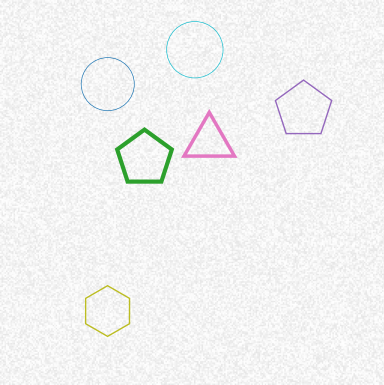[{"shape": "circle", "thickness": 0.5, "radius": 0.34, "center": [0.28, 0.781]}, {"shape": "pentagon", "thickness": 3, "radius": 0.37, "center": [0.375, 0.589]}, {"shape": "pentagon", "thickness": 1, "radius": 0.38, "center": [0.788, 0.715]}, {"shape": "triangle", "thickness": 2.5, "radius": 0.38, "center": [0.544, 0.632]}, {"shape": "hexagon", "thickness": 1, "radius": 0.33, "center": [0.279, 0.192]}, {"shape": "circle", "thickness": 0.5, "radius": 0.37, "center": [0.506, 0.871]}]